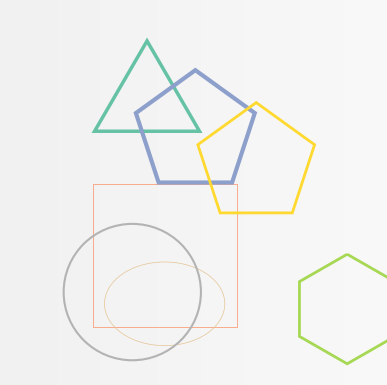[{"shape": "triangle", "thickness": 2.5, "radius": 0.78, "center": [0.379, 0.737]}, {"shape": "square", "thickness": 0.5, "radius": 0.93, "center": [0.425, 0.336]}, {"shape": "pentagon", "thickness": 3, "radius": 0.81, "center": [0.504, 0.656]}, {"shape": "hexagon", "thickness": 2, "radius": 0.71, "center": [0.896, 0.197]}, {"shape": "pentagon", "thickness": 2, "radius": 0.79, "center": [0.661, 0.575]}, {"shape": "oval", "thickness": 0.5, "radius": 0.78, "center": [0.425, 0.211]}, {"shape": "circle", "thickness": 1.5, "radius": 0.89, "center": [0.341, 0.241]}]